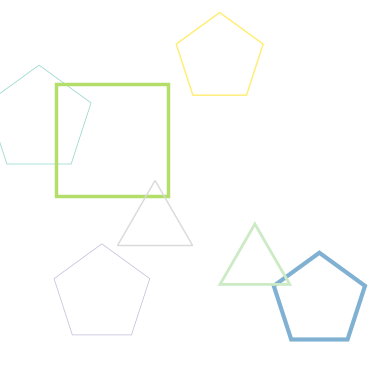[{"shape": "pentagon", "thickness": 0.5, "radius": 0.71, "center": [0.101, 0.689]}, {"shape": "pentagon", "thickness": 0.5, "radius": 0.65, "center": [0.265, 0.236]}, {"shape": "pentagon", "thickness": 3, "radius": 0.62, "center": [0.83, 0.219]}, {"shape": "square", "thickness": 2.5, "radius": 0.73, "center": [0.291, 0.637]}, {"shape": "triangle", "thickness": 1, "radius": 0.56, "center": [0.403, 0.419]}, {"shape": "triangle", "thickness": 2, "radius": 0.52, "center": [0.662, 0.314]}, {"shape": "pentagon", "thickness": 1, "radius": 0.59, "center": [0.571, 0.849]}]